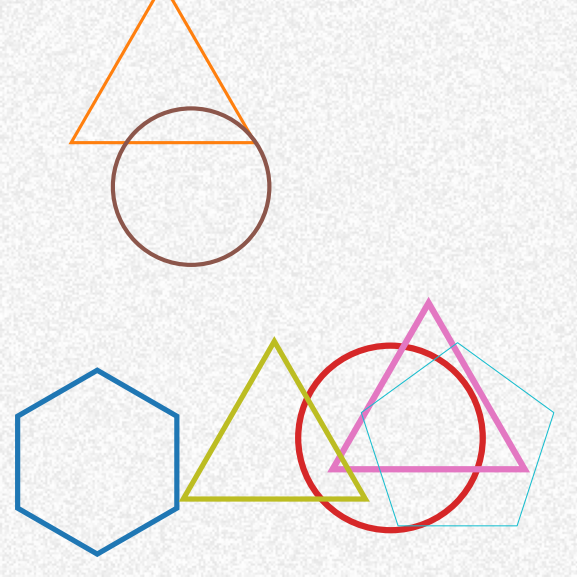[{"shape": "hexagon", "thickness": 2.5, "radius": 0.8, "center": [0.168, 0.199]}, {"shape": "triangle", "thickness": 1.5, "radius": 0.92, "center": [0.282, 0.844]}, {"shape": "circle", "thickness": 3, "radius": 0.8, "center": [0.676, 0.241]}, {"shape": "circle", "thickness": 2, "radius": 0.68, "center": [0.331, 0.676]}, {"shape": "triangle", "thickness": 3, "radius": 0.96, "center": [0.742, 0.283]}, {"shape": "triangle", "thickness": 2.5, "radius": 0.91, "center": [0.475, 0.226]}, {"shape": "pentagon", "thickness": 0.5, "radius": 0.88, "center": [0.792, 0.23]}]